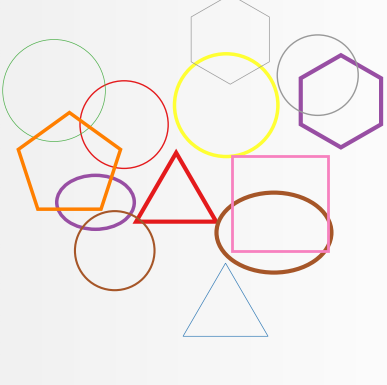[{"shape": "triangle", "thickness": 3, "radius": 0.6, "center": [0.455, 0.484]}, {"shape": "circle", "thickness": 1, "radius": 0.57, "center": [0.32, 0.676]}, {"shape": "triangle", "thickness": 0.5, "radius": 0.63, "center": [0.582, 0.19]}, {"shape": "circle", "thickness": 0.5, "radius": 0.66, "center": [0.139, 0.765]}, {"shape": "hexagon", "thickness": 3, "radius": 0.6, "center": [0.88, 0.737]}, {"shape": "oval", "thickness": 2.5, "radius": 0.5, "center": [0.246, 0.475]}, {"shape": "pentagon", "thickness": 2.5, "radius": 0.69, "center": [0.179, 0.569]}, {"shape": "circle", "thickness": 2.5, "radius": 0.67, "center": [0.584, 0.727]}, {"shape": "oval", "thickness": 3, "radius": 0.74, "center": [0.707, 0.396]}, {"shape": "circle", "thickness": 1.5, "radius": 0.51, "center": [0.296, 0.349]}, {"shape": "square", "thickness": 2, "radius": 0.61, "center": [0.722, 0.471]}, {"shape": "circle", "thickness": 1, "radius": 0.52, "center": [0.82, 0.805]}, {"shape": "hexagon", "thickness": 0.5, "radius": 0.58, "center": [0.594, 0.898]}]